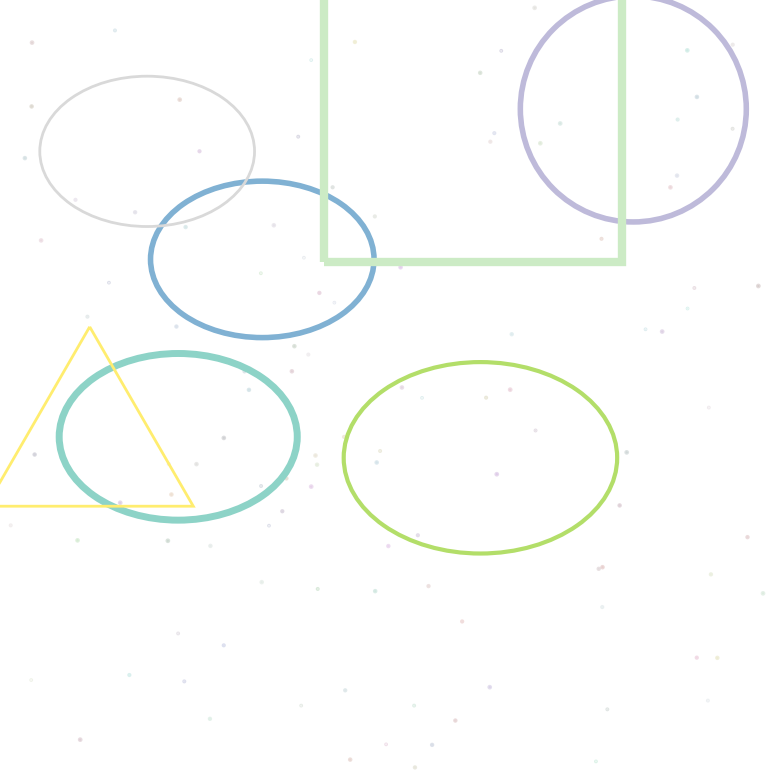[{"shape": "oval", "thickness": 2.5, "radius": 0.77, "center": [0.231, 0.433]}, {"shape": "circle", "thickness": 2, "radius": 0.73, "center": [0.822, 0.858]}, {"shape": "oval", "thickness": 2, "radius": 0.73, "center": [0.341, 0.663]}, {"shape": "oval", "thickness": 1.5, "radius": 0.89, "center": [0.624, 0.405]}, {"shape": "oval", "thickness": 1, "radius": 0.7, "center": [0.191, 0.803]}, {"shape": "square", "thickness": 3, "radius": 0.97, "center": [0.614, 0.853]}, {"shape": "triangle", "thickness": 1, "radius": 0.78, "center": [0.116, 0.42]}]